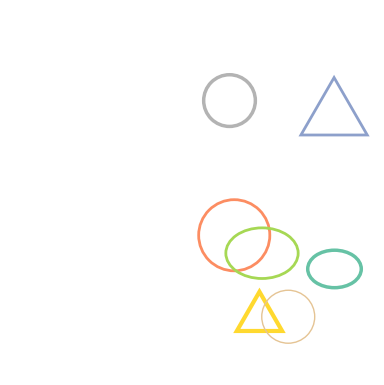[{"shape": "oval", "thickness": 2.5, "radius": 0.35, "center": [0.869, 0.301]}, {"shape": "circle", "thickness": 2, "radius": 0.46, "center": [0.608, 0.389]}, {"shape": "triangle", "thickness": 2, "radius": 0.5, "center": [0.868, 0.699]}, {"shape": "oval", "thickness": 2, "radius": 0.47, "center": [0.681, 0.342]}, {"shape": "triangle", "thickness": 3, "radius": 0.34, "center": [0.674, 0.174]}, {"shape": "circle", "thickness": 1, "radius": 0.34, "center": [0.749, 0.177]}, {"shape": "circle", "thickness": 2.5, "radius": 0.34, "center": [0.596, 0.739]}]